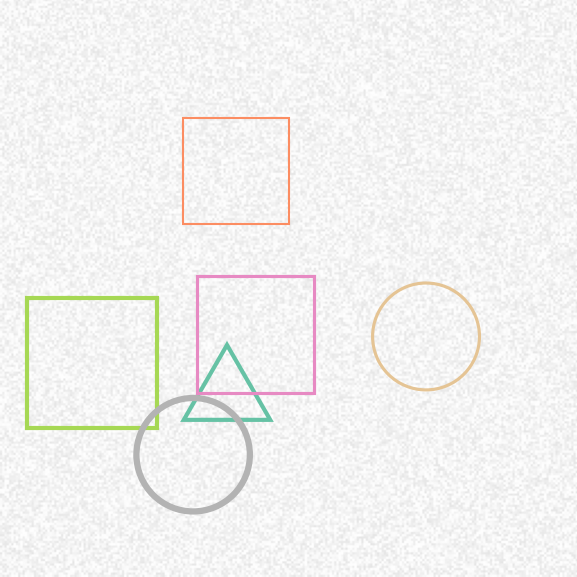[{"shape": "triangle", "thickness": 2, "radius": 0.43, "center": [0.393, 0.315]}, {"shape": "square", "thickness": 1, "radius": 0.46, "center": [0.409, 0.703]}, {"shape": "square", "thickness": 1.5, "radius": 0.51, "center": [0.442, 0.42]}, {"shape": "square", "thickness": 2, "radius": 0.56, "center": [0.159, 0.371]}, {"shape": "circle", "thickness": 1.5, "radius": 0.46, "center": [0.738, 0.417]}, {"shape": "circle", "thickness": 3, "radius": 0.49, "center": [0.334, 0.212]}]